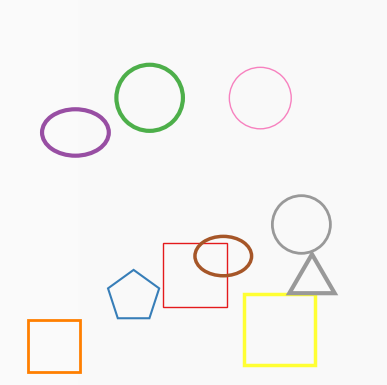[{"shape": "square", "thickness": 1, "radius": 0.42, "center": [0.503, 0.287]}, {"shape": "pentagon", "thickness": 1.5, "radius": 0.35, "center": [0.345, 0.23]}, {"shape": "circle", "thickness": 3, "radius": 0.43, "center": [0.386, 0.746]}, {"shape": "oval", "thickness": 3, "radius": 0.43, "center": [0.195, 0.656]}, {"shape": "square", "thickness": 2, "radius": 0.34, "center": [0.139, 0.101]}, {"shape": "square", "thickness": 2.5, "radius": 0.46, "center": [0.722, 0.144]}, {"shape": "oval", "thickness": 2.5, "radius": 0.37, "center": [0.576, 0.335]}, {"shape": "circle", "thickness": 1, "radius": 0.4, "center": [0.672, 0.745]}, {"shape": "triangle", "thickness": 3, "radius": 0.34, "center": [0.805, 0.272]}, {"shape": "circle", "thickness": 2, "radius": 0.37, "center": [0.778, 0.417]}]